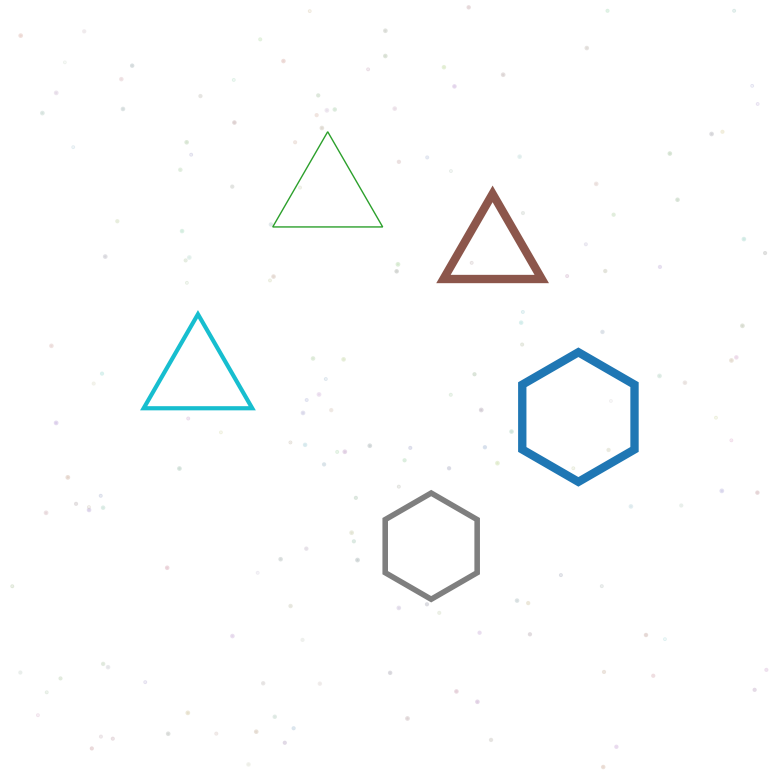[{"shape": "hexagon", "thickness": 3, "radius": 0.42, "center": [0.751, 0.458]}, {"shape": "triangle", "thickness": 0.5, "radius": 0.41, "center": [0.426, 0.746]}, {"shape": "triangle", "thickness": 3, "radius": 0.37, "center": [0.64, 0.674]}, {"shape": "hexagon", "thickness": 2, "radius": 0.34, "center": [0.56, 0.291]}, {"shape": "triangle", "thickness": 1.5, "radius": 0.41, "center": [0.257, 0.51]}]